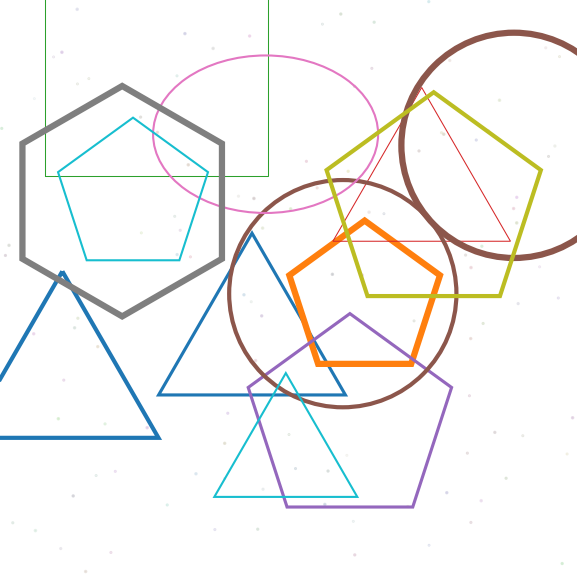[{"shape": "triangle", "thickness": 1.5, "radius": 0.93, "center": [0.436, 0.409]}, {"shape": "triangle", "thickness": 2, "radius": 0.96, "center": [0.108, 0.337]}, {"shape": "pentagon", "thickness": 3, "radius": 0.69, "center": [0.631, 0.48]}, {"shape": "square", "thickness": 0.5, "radius": 0.97, "center": [0.271, 0.887]}, {"shape": "triangle", "thickness": 0.5, "radius": 0.89, "center": [0.73, 0.67]}, {"shape": "pentagon", "thickness": 1.5, "radius": 0.93, "center": [0.606, 0.271]}, {"shape": "circle", "thickness": 3, "radius": 0.98, "center": [0.89, 0.747]}, {"shape": "circle", "thickness": 2, "radius": 0.98, "center": [0.594, 0.491]}, {"shape": "oval", "thickness": 1, "radius": 0.97, "center": [0.46, 0.767]}, {"shape": "hexagon", "thickness": 3, "radius": 1.0, "center": [0.212, 0.651]}, {"shape": "pentagon", "thickness": 2, "radius": 0.98, "center": [0.751, 0.644]}, {"shape": "pentagon", "thickness": 1, "radius": 0.68, "center": [0.23, 0.659]}, {"shape": "triangle", "thickness": 1, "radius": 0.71, "center": [0.495, 0.21]}]